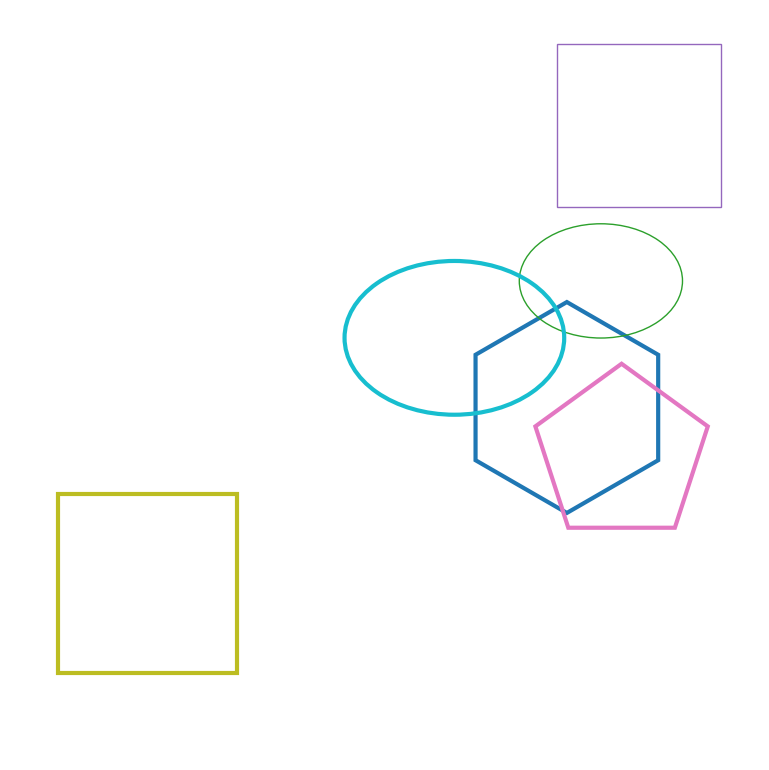[{"shape": "hexagon", "thickness": 1.5, "radius": 0.68, "center": [0.736, 0.471]}, {"shape": "oval", "thickness": 0.5, "radius": 0.53, "center": [0.78, 0.635]}, {"shape": "square", "thickness": 0.5, "radius": 0.53, "center": [0.83, 0.837]}, {"shape": "pentagon", "thickness": 1.5, "radius": 0.59, "center": [0.807, 0.41]}, {"shape": "square", "thickness": 1.5, "radius": 0.58, "center": [0.191, 0.242]}, {"shape": "oval", "thickness": 1.5, "radius": 0.71, "center": [0.59, 0.561]}]